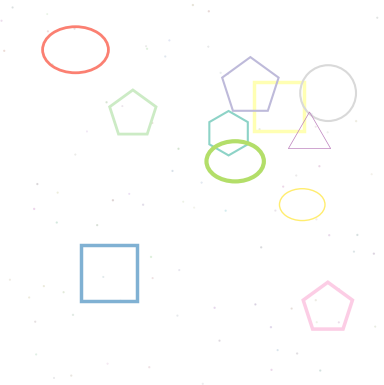[{"shape": "hexagon", "thickness": 1.5, "radius": 0.29, "center": [0.594, 0.654]}, {"shape": "square", "thickness": 2.5, "radius": 0.32, "center": [0.724, 0.724]}, {"shape": "pentagon", "thickness": 1.5, "radius": 0.39, "center": [0.65, 0.775]}, {"shape": "oval", "thickness": 2, "radius": 0.43, "center": [0.196, 0.871]}, {"shape": "square", "thickness": 2.5, "radius": 0.36, "center": [0.283, 0.291]}, {"shape": "oval", "thickness": 3, "radius": 0.37, "center": [0.611, 0.581]}, {"shape": "pentagon", "thickness": 2.5, "radius": 0.34, "center": [0.852, 0.2]}, {"shape": "circle", "thickness": 1.5, "radius": 0.36, "center": [0.852, 0.758]}, {"shape": "triangle", "thickness": 0.5, "radius": 0.32, "center": [0.804, 0.646]}, {"shape": "pentagon", "thickness": 2, "radius": 0.32, "center": [0.345, 0.703]}, {"shape": "oval", "thickness": 1, "radius": 0.3, "center": [0.785, 0.468]}]